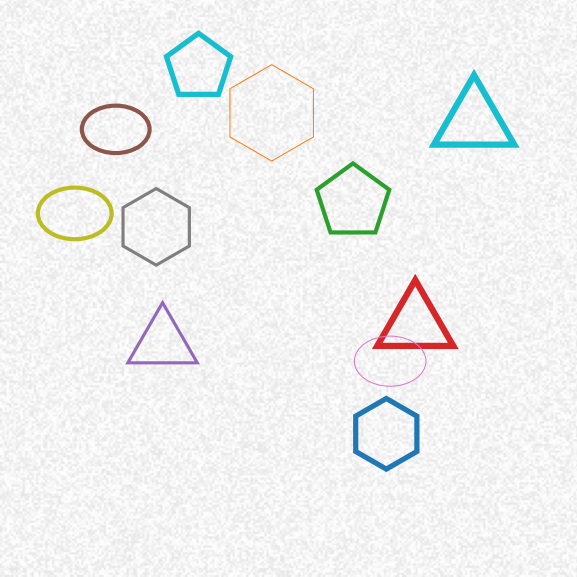[{"shape": "hexagon", "thickness": 2.5, "radius": 0.31, "center": [0.669, 0.248]}, {"shape": "hexagon", "thickness": 0.5, "radius": 0.42, "center": [0.47, 0.804]}, {"shape": "pentagon", "thickness": 2, "radius": 0.33, "center": [0.611, 0.65]}, {"shape": "triangle", "thickness": 3, "radius": 0.38, "center": [0.719, 0.438]}, {"shape": "triangle", "thickness": 1.5, "radius": 0.35, "center": [0.281, 0.406]}, {"shape": "oval", "thickness": 2, "radius": 0.29, "center": [0.2, 0.775]}, {"shape": "oval", "thickness": 0.5, "radius": 0.31, "center": [0.676, 0.374]}, {"shape": "hexagon", "thickness": 1.5, "radius": 0.33, "center": [0.27, 0.606]}, {"shape": "oval", "thickness": 2, "radius": 0.32, "center": [0.129, 0.63]}, {"shape": "triangle", "thickness": 3, "radius": 0.4, "center": [0.821, 0.789]}, {"shape": "pentagon", "thickness": 2.5, "radius": 0.29, "center": [0.344, 0.883]}]